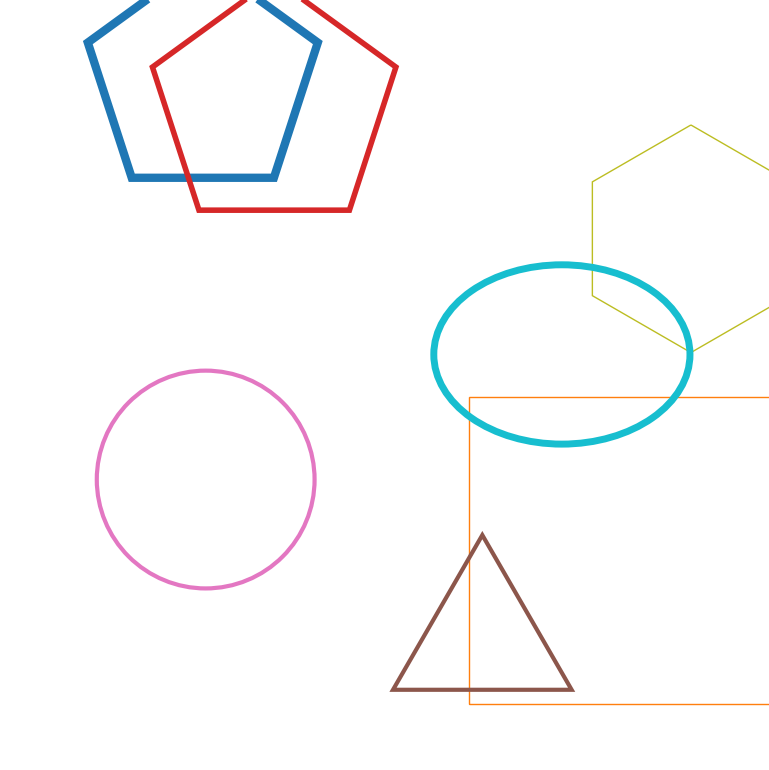[{"shape": "pentagon", "thickness": 3, "radius": 0.79, "center": [0.263, 0.896]}, {"shape": "square", "thickness": 0.5, "radius": 1.0, "center": [0.809, 0.285]}, {"shape": "pentagon", "thickness": 2, "radius": 0.83, "center": [0.356, 0.862]}, {"shape": "triangle", "thickness": 1.5, "radius": 0.67, "center": [0.626, 0.171]}, {"shape": "circle", "thickness": 1.5, "radius": 0.71, "center": [0.267, 0.377]}, {"shape": "hexagon", "thickness": 0.5, "radius": 0.74, "center": [0.897, 0.69]}, {"shape": "oval", "thickness": 2.5, "radius": 0.83, "center": [0.73, 0.54]}]